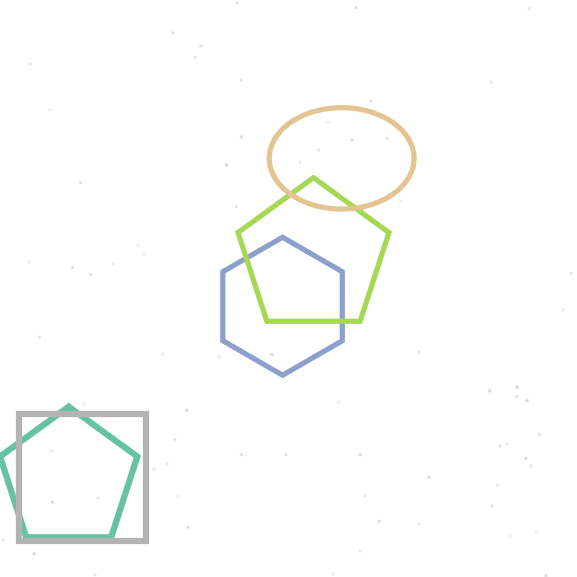[{"shape": "pentagon", "thickness": 3, "radius": 0.63, "center": [0.119, 0.17]}, {"shape": "hexagon", "thickness": 2.5, "radius": 0.6, "center": [0.489, 0.469]}, {"shape": "pentagon", "thickness": 2.5, "radius": 0.69, "center": [0.543, 0.554]}, {"shape": "oval", "thickness": 2.5, "radius": 0.63, "center": [0.592, 0.725]}, {"shape": "square", "thickness": 3, "radius": 0.55, "center": [0.143, 0.173]}]